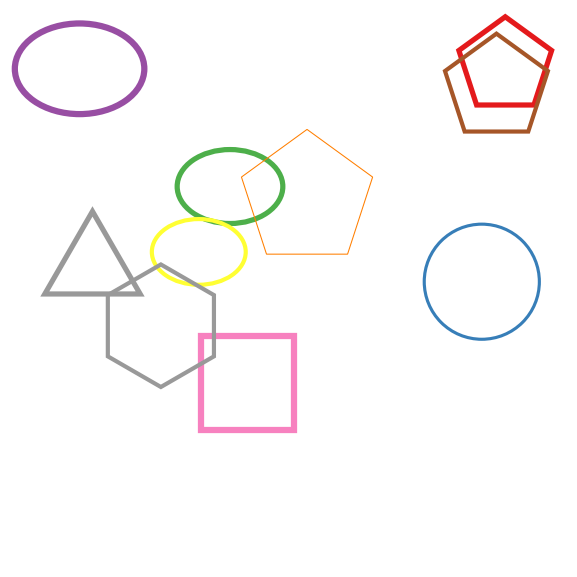[{"shape": "pentagon", "thickness": 2.5, "radius": 0.42, "center": [0.875, 0.886]}, {"shape": "circle", "thickness": 1.5, "radius": 0.5, "center": [0.834, 0.511]}, {"shape": "oval", "thickness": 2.5, "radius": 0.46, "center": [0.398, 0.676]}, {"shape": "oval", "thickness": 3, "radius": 0.56, "center": [0.138, 0.88]}, {"shape": "pentagon", "thickness": 0.5, "radius": 0.6, "center": [0.532, 0.656]}, {"shape": "oval", "thickness": 2, "radius": 0.41, "center": [0.344, 0.563]}, {"shape": "pentagon", "thickness": 2, "radius": 0.47, "center": [0.86, 0.847]}, {"shape": "square", "thickness": 3, "radius": 0.41, "center": [0.428, 0.336]}, {"shape": "hexagon", "thickness": 2, "radius": 0.53, "center": [0.279, 0.435]}, {"shape": "triangle", "thickness": 2.5, "radius": 0.48, "center": [0.16, 0.538]}]